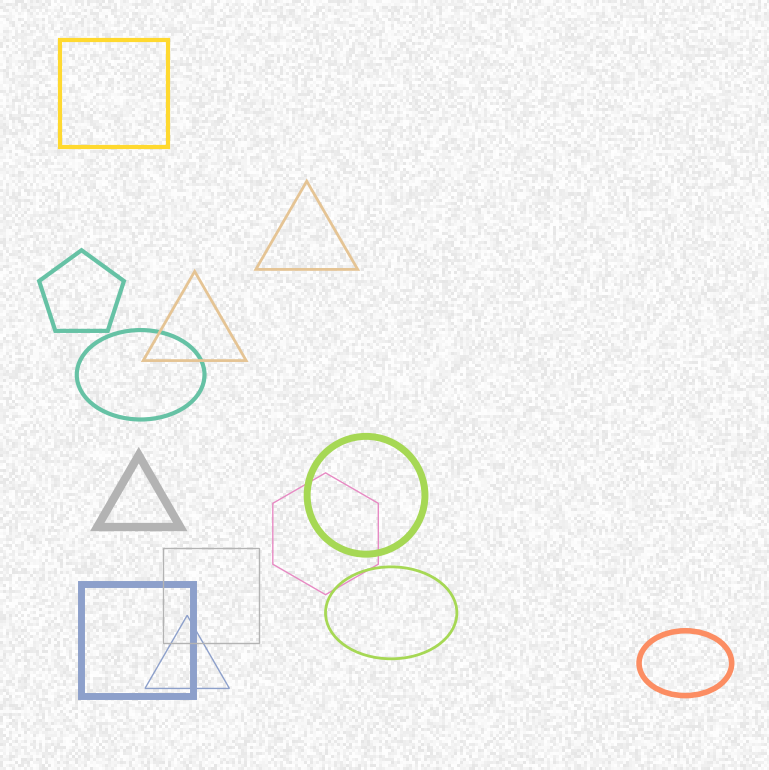[{"shape": "oval", "thickness": 1.5, "radius": 0.41, "center": [0.183, 0.513]}, {"shape": "pentagon", "thickness": 1.5, "radius": 0.29, "center": [0.106, 0.617]}, {"shape": "oval", "thickness": 2, "radius": 0.3, "center": [0.89, 0.139]}, {"shape": "triangle", "thickness": 0.5, "radius": 0.32, "center": [0.243, 0.138]}, {"shape": "square", "thickness": 2.5, "radius": 0.36, "center": [0.178, 0.169]}, {"shape": "hexagon", "thickness": 0.5, "radius": 0.4, "center": [0.423, 0.307]}, {"shape": "oval", "thickness": 1, "radius": 0.43, "center": [0.508, 0.204]}, {"shape": "circle", "thickness": 2.5, "radius": 0.38, "center": [0.475, 0.357]}, {"shape": "square", "thickness": 1.5, "radius": 0.35, "center": [0.148, 0.878]}, {"shape": "triangle", "thickness": 1, "radius": 0.38, "center": [0.398, 0.688]}, {"shape": "triangle", "thickness": 1, "radius": 0.39, "center": [0.253, 0.57]}, {"shape": "square", "thickness": 0.5, "radius": 0.31, "center": [0.274, 0.227]}, {"shape": "triangle", "thickness": 3, "radius": 0.31, "center": [0.18, 0.347]}]